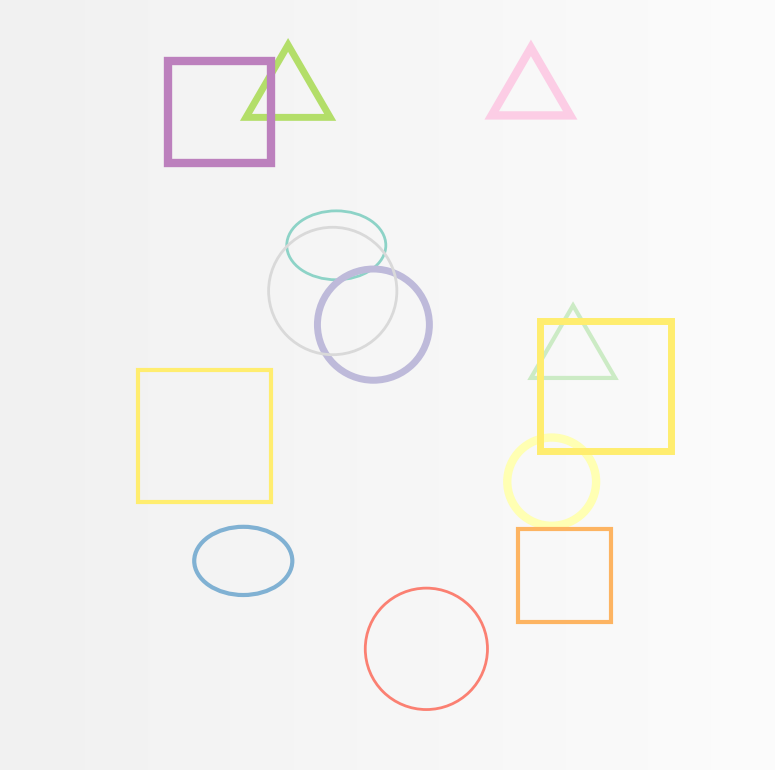[{"shape": "oval", "thickness": 1, "radius": 0.32, "center": [0.434, 0.681]}, {"shape": "circle", "thickness": 3, "radius": 0.29, "center": [0.712, 0.374]}, {"shape": "circle", "thickness": 2.5, "radius": 0.36, "center": [0.482, 0.578]}, {"shape": "circle", "thickness": 1, "radius": 0.39, "center": [0.55, 0.157]}, {"shape": "oval", "thickness": 1.5, "radius": 0.32, "center": [0.314, 0.272]}, {"shape": "square", "thickness": 1.5, "radius": 0.3, "center": [0.728, 0.252]}, {"shape": "triangle", "thickness": 2.5, "radius": 0.31, "center": [0.372, 0.879]}, {"shape": "triangle", "thickness": 3, "radius": 0.29, "center": [0.685, 0.879]}, {"shape": "circle", "thickness": 1, "radius": 0.41, "center": [0.429, 0.622]}, {"shape": "square", "thickness": 3, "radius": 0.33, "center": [0.283, 0.854]}, {"shape": "triangle", "thickness": 1.5, "radius": 0.31, "center": [0.739, 0.541]}, {"shape": "square", "thickness": 2.5, "radius": 0.42, "center": [0.781, 0.499]}, {"shape": "square", "thickness": 1.5, "radius": 0.43, "center": [0.264, 0.434]}]